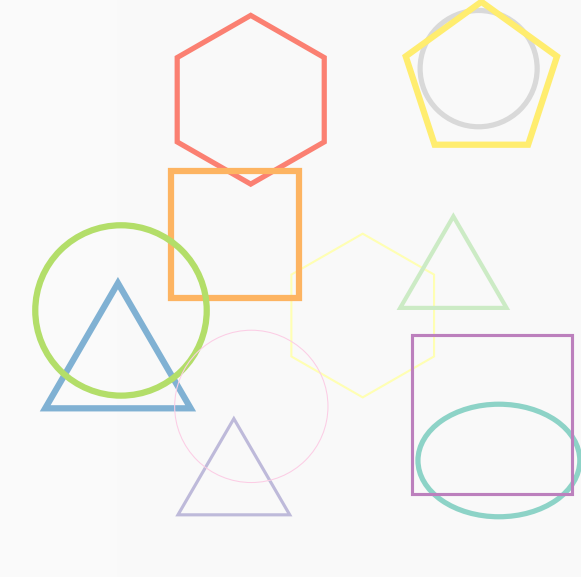[{"shape": "oval", "thickness": 2.5, "radius": 0.7, "center": [0.858, 0.202]}, {"shape": "hexagon", "thickness": 1, "radius": 0.71, "center": [0.624, 0.453]}, {"shape": "triangle", "thickness": 1.5, "radius": 0.55, "center": [0.402, 0.163]}, {"shape": "hexagon", "thickness": 2.5, "radius": 0.73, "center": [0.431, 0.826]}, {"shape": "triangle", "thickness": 3, "radius": 0.72, "center": [0.203, 0.364]}, {"shape": "square", "thickness": 3, "radius": 0.55, "center": [0.404, 0.593]}, {"shape": "circle", "thickness": 3, "radius": 0.74, "center": [0.208, 0.462]}, {"shape": "circle", "thickness": 0.5, "radius": 0.66, "center": [0.432, 0.295]}, {"shape": "circle", "thickness": 2.5, "radius": 0.5, "center": [0.823, 0.88]}, {"shape": "square", "thickness": 1.5, "radius": 0.69, "center": [0.847, 0.281]}, {"shape": "triangle", "thickness": 2, "radius": 0.53, "center": [0.78, 0.519]}, {"shape": "pentagon", "thickness": 3, "radius": 0.68, "center": [0.828, 0.859]}]